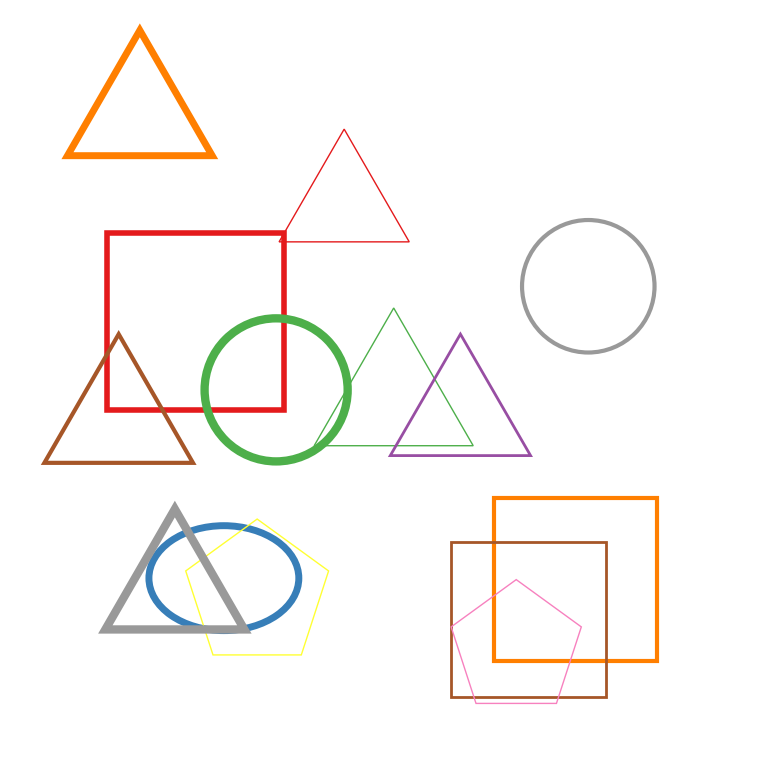[{"shape": "square", "thickness": 2, "radius": 0.57, "center": [0.254, 0.583]}, {"shape": "triangle", "thickness": 0.5, "radius": 0.49, "center": [0.447, 0.735]}, {"shape": "oval", "thickness": 2.5, "radius": 0.49, "center": [0.291, 0.249]}, {"shape": "triangle", "thickness": 0.5, "radius": 0.6, "center": [0.511, 0.481]}, {"shape": "circle", "thickness": 3, "radius": 0.46, "center": [0.359, 0.494]}, {"shape": "triangle", "thickness": 1, "radius": 0.53, "center": [0.598, 0.461]}, {"shape": "triangle", "thickness": 2.5, "radius": 0.54, "center": [0.182, 0.852]}, {"shape": "square", "thickness": 1.5, "radius": 0.53, "center": [0.748, 0.248]}, {"shape": "pentagon", "thickness": 0.5, "radius": 0.49, "center": [0.334, 0.228]}, {"shape": "triangle", "thickness": 1.5, "radius": 0.56, "center": [0.154, 0.455]}, {"shape": "square", "thickness": 1, "radius": 0.5, "center": [0.686, 0.195]}, {"shape": "pentagon", "thickness": 0.5, "radius": 0.44, "center": [0.67, 0.158]}, {"shape": "triangle", "thickness": 3, "radius": 0.52, "center": [0.227, 0.235]}, {"shape": "circle", "thickness": 1.5, "radius": 0.43, "center": [0.764, 0.628]}]